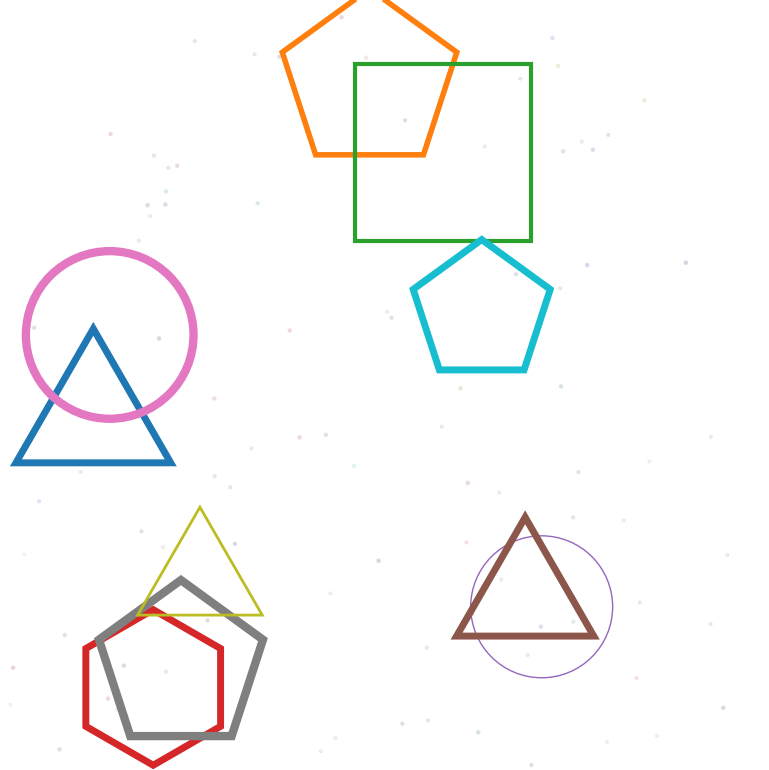[{"shape": "triangle", "thickness": 2.5, "radius": 0.58, "center": [0.121, 0.457]}, {"shape": "pentagon", "thickness": 2, "radius": 0.6, "center": [0.48, 0.895]}, {"shape": "square", "thickness": 1.5, "radius": 0.57, "center": [0.575, 0.802]}, {"shape": "hexagon", "thickness": 2.5, "radius": 0.51, "center": [0.199, 0.107]}, {"shape": "circle", "thickness": 0.5, "radius": 0.46, "center": [0.703, 0.212]}, {"shape": "triangle", "thickness": 2.5, "radius": 0.51, "center": [0.682, 0.225]}, {"shape": "circle", "thickness": 3, "radius": 0.54, "center": [0.142, 0.565]}, {"shape": "pentagon", "thickness": 3, "radius": 0.56, "center": [0.235, 0.135]}, {"shape": "triangle", "thickness": 1, "radius": 0.47, "center": [0.26, 0.248]}, {"shape": "pentagon", "thickness": 2.5, "radius": 0.47, "center": [0.626, 0.595]}]